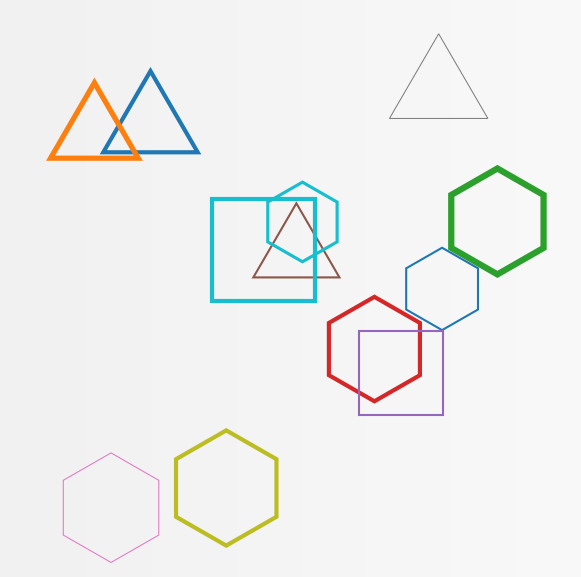[{"shape": "triangle", "thickness": 2, "radius": 0.47, "center": [0.259, 0.782]}, {"shape": "hexagon", "thickness": 1, "radius": 0.36, "center": [0.761, 0.499]}, {"shape": "triangle", "thickness": 2.5, "radius": 0.44, "center": [0.162, 0.769]}, {"shape": "hexagon", "thickness": 3, "radius": 0.46, "center": [0.856, 0.616]}, {"shape": "hexagon", "thickness": 2, "radius": 0.45, "center": [0.644, 0.395]}, {"shape": "square", "thickness": 1, "radius": 0.36, "center": [0.69, 0.353]}, {"shape": "triangle", "thickness": 1, "radius": 0.43, "center": [0.51, 0.562]}, {"shape": "hexagon", "thickness": 0.5, "radius": 0.47, "center": [0.191, 0.12]}, {"shape": "triangle", "thickness": 0.5, "radius": 0.49, "center": [0.755, 0.843]}, {"shape": "hexagon", "thickness": 2, "radius": 0.5, "center": [0.389, 0.154]}, {"shape": "square", "thickness": 2, "radius": 0.44, "center": [0.454, 0.566]}, {"shape": "hexagon", "thickness": 1.5, "radius": 0.34, "center": [0.52, 0.615]}]